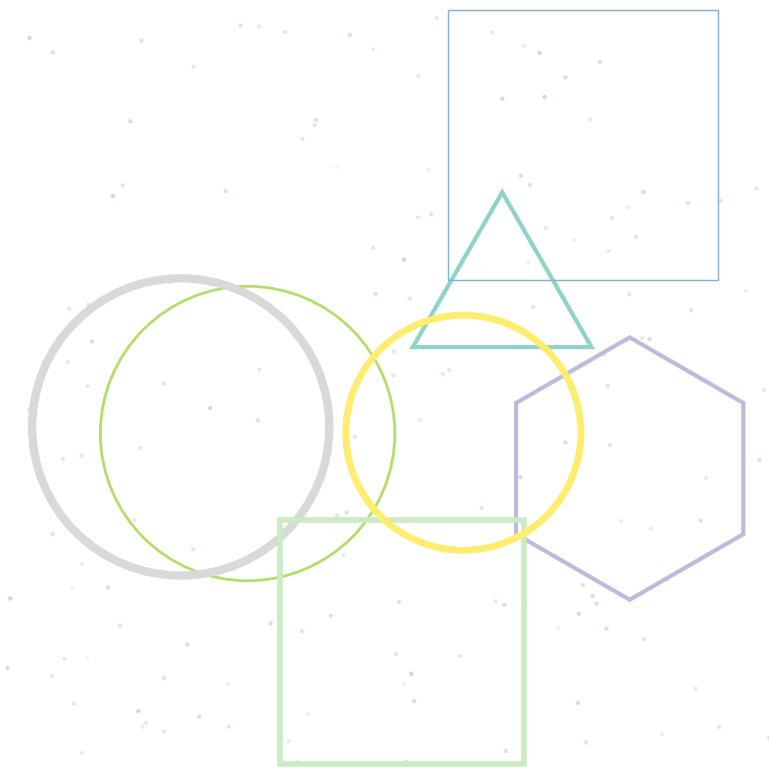[{"shape": "triangle", "thickness": 1.5, "radius": 0.67, "center": [0.652, 0.616]}, {"shape": "hexagon", "thickness": 1.5, "radius": 0.85, "center": [0.818, 0.391]}, {"shape": "square", "thickness": 0.5, "radius": 0.88, "center": [0.757, 0.812]}, {"shape": "circle", "thickness": 1, "radius": 0.96, "center": [0.322, 0.437]}, {"shape": "circle", "thickness": 3, "radius": 0.97, "center": [0.235, 0.446]}, {"shape": "square", "thickness": 2, "radius": 0.79, "center": [0.522, 0.166]}, {"shape": "circle", "thickness": 2.5, "radius": 0.76, "center": [0.602, 0.438]}]